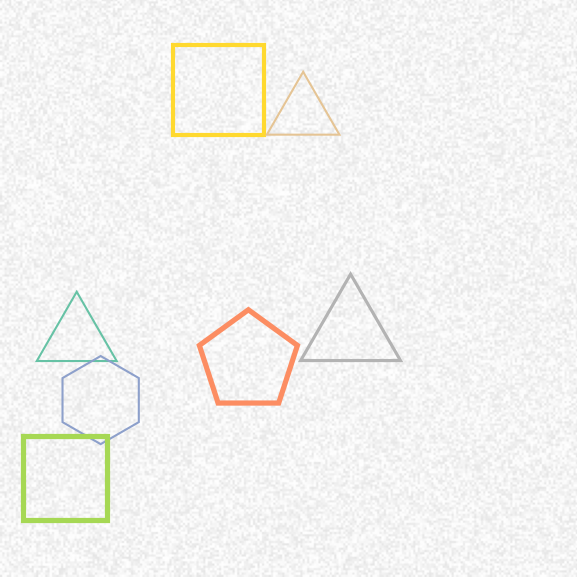[{"shape": "triangle", "thickness": 1, "radius": 0.4, "center": [0.133, 0.414]}, {"shape": "pentagon", "thickness": 2.5, "radius": 0.45, "center": [0.43, 0.373]}, {"shape": "hexagon", "thickness": 1, "radius": 0.38, "center": [0.174, 0.306]}, {"shape": "square", "thickness": 2.5, "radius": 0.36, "center": [0.113, 0.172]}, {"shape": "square", "thickness": 2, "radius": 0.39, "center": [0.378, 0.843]}, {"shape": "triangle", "thickness": 1, "radius": 0.36, "center": [0.525, 0.802]}, {"shape": "triangle", "thickness": 1.5, "radius": 0.5, "center": [0.607, 0.425]}]